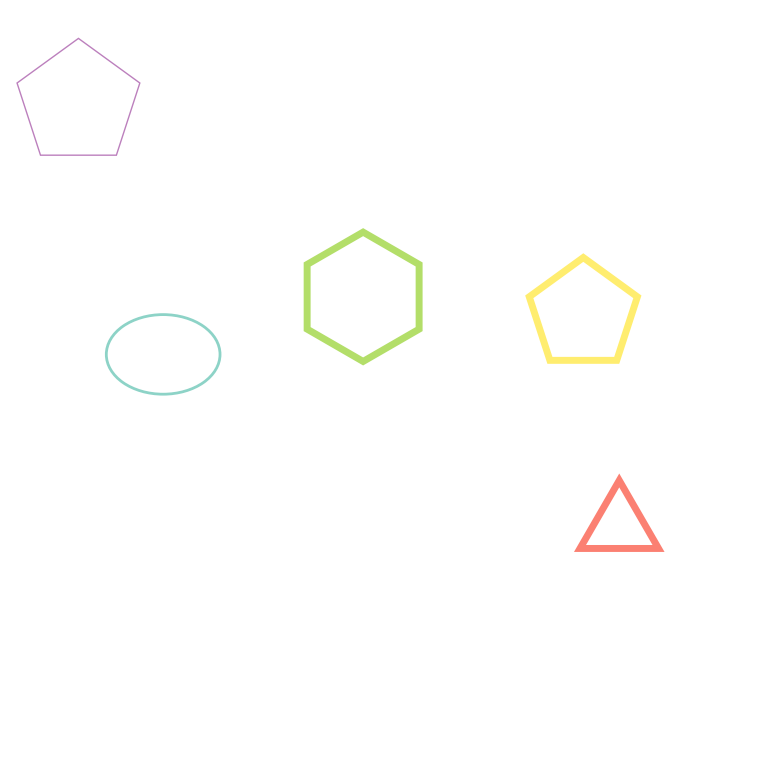[{"shape": "oval", "thickness": 1, "radius": 0.37, "center": [0.212, 0.54]}, {"shape": "triangle", "thickness": 2.5, "radius": 0.29, "center": [0.804, 0.317]}, {"shape": "hexagon", "thickness": 2.5, "radius": 0.42, "center": [0.472, 0.615]}, {"shape": "pentagon", "thickness": 0.5, "radius": 0.42, "center": [0.102, 0.866]}, {"shape": "pentagon", "thickness": 2.5, "radius": 0.37, "center": [0.758, 0.592]}]